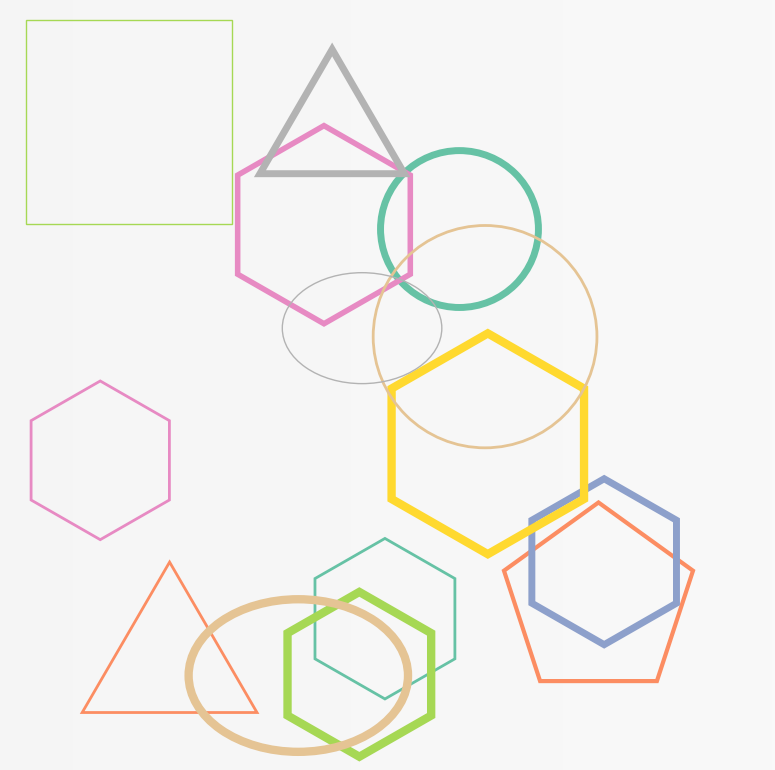[{"shape": "hexagon", "thickness": 1, "radius": 0.52, "center": [0.497, 0.196]}, {"shape": "circle", "thickness": 2.5, "radius": 0.51, "center": [0.593, 0.703]}, {"shape": "triangle", "thickness": 1, "radius": 0.65, "center": [0.219, 0.14]}, {"shape": "pentagon", "thickness": 1.5, "radius": 0.64, "center": [0.772, 0.219]}, {"shape": "hexagon", "thickness": 2.5, "radius": 0.54, "center": [0.78, 0.27]}, {"shape": "hexagon", "thickness": 2, "radius": 0.64, "center": [0.418, 0.708]}, {"shape": "hexagon", "thickness": 1, "radius": 0.52, "center": [0.129, 0.402]}, {"shape": "hexagon", "thickness": 3, "radius": 0.54, "center": [0.464, 0.124]}, {"shape": "square", "thickness": 0.5, "radius": 0.66, "center": [0.167, 0.842]}, {"shape": "hexagon", "thickness": 3, "radius": 0.72, "center": [0.629, 0.424]}, {"shape": "circle", "thickness": 1, "radius": 0.72, "center": [0.626, 0.563]}, {"shape": "oval", "thickness": 3, "radius": 0.71, "center": [0.385, 0.123]}, {"shape": "triangle", "thickness": 2.5, "radius": 0.54, "center": [0.429, 0.828]}, {"shape": "oval", "thickness": 0.5, "radius": 0.51, "center": [0.467, 0.574]}]